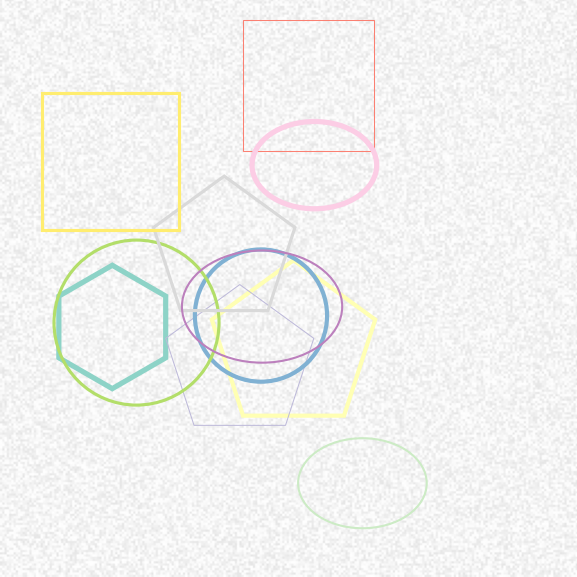[{"shape": "hexagon", "thickness": 2.5, "radius": 0.53, "center": [0.194, 0.433]}, {"shape": "pentagon", "thickness": 2, "radius": 0.74, "center": [0.508, 0.4]}, {"shape": "pentagon", "thickness": 0.5, "radius": 0.67, "center": [0.415, 0.372]}, {"shape": "square", "thickness": 0.5, "radius": 0.57, "center": [0.535, 0.85]}, {"shape": "circle", "thickness": 2, "radius": 0.57, "center": [0.452, 0.453]}, {"shape": "circle", "thickness": 1.5, "radius": 0.71, "center": [0.236, 0.441]}, {"shape": "oval", "thickness": 2.5, "radius": 0.54, "center": [0.544, 0.713]}, {"shape": "pentagon", "thickness": 1.5, "radius": 0.64, "center": [0.388, 0.565]}, {"shape": "oval", "thickness": 1, "radius": 0.69, "center": [0.454, 0.468]}, {"shape": "oval", "thickness": 1, "radius": 0.56, "center": [0.628, 0.162]}, {"shape": "square", "thickness": 1.5, "radius": 0.6, "center": [0.191, 0.72]}]